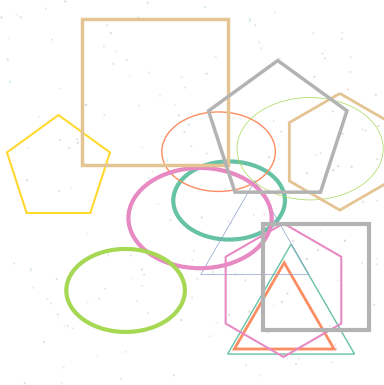[{"shape": "triangle", "thickness": 1, "radius": 0.95, "center": [0.756, 0.176]}, {"shape": "oval", "thickness": 3, "radius": 0.72, "center": [0.595, 0.479]}, {"shape": "triangle", "thickness": 2, "radius": 0.75, "center": [0.738, 0.168]}, {"shape": "oval", "thickness": 1, "radius": 0.74, "center": [0.568, 0.606]}, {"shape": "triangle", "thickness": 0.5, "radius": 0.81, "center": [0.662, 0.368]}, {"shape": "oval", "thickness": 3, "radius": 0.93, "center": [0.52, 0.434]}, {"shape": "hexagon", "thickness": 1.5, "radius": 0.87, "center": [0.736, 0.246]}, {"shape": "oval", "thickness": 0.5, "radius": 0.95, "center": [0.805, 0.614]}, {"shape": "oval", "thickness": 3, "radius": 0.77, "center": [0.326, 0.246]}, {"shape": "pentagon", "thickness": 1.5, "radius": 0.7, "center": [0.152, 0.561]}, {"shape": "hexagon", "thickness": 2, "radius": 0.76, "center": [0.883, 0.606]}, {"shape": "square", "thickness": 2.5, "radius": 0.95, "center": [0.402, 0.762]}, {"shape": "pentagon", "thickness": 2.5, "radius": 0.94, "center": [0.721, 0.654]}, {"shape": "square", "thickness": 3, "radius": 0.69, "center": [0.82, 0.28]}]